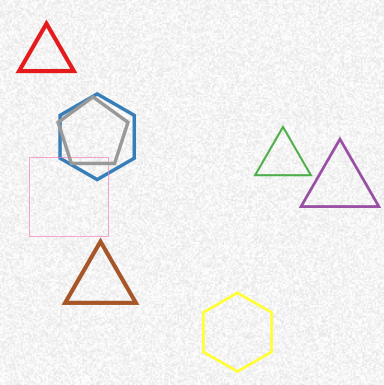[{"shape": "triangle", "thickness": 3, "radius": 0.41, "center": [0.121, 0.857]}, {"shape": "hexagon", "thickness": 2.5, "radius": 0.56, "center": [0.252, 0.645]}, {"shape": "triangle", "thickness": 1.5, "radius": 0.42, "center": [0.735, 0.587]}, {"shape": "triangle", "thickness": 2, "radius": 0.58, "center": [0.883, 0.522]}, {"shape": "hexagon", "thickness": 2, "radius": 0.51, "center": [0.617, 0.137]}, {"shape": "triangle", "thickness": 3, "radius": 0.53, "center": [0.261, 0.266]}, {"shape": "square", "thickness": 0.5, "radius": 0.51, "center": [0.178, 0.489]}, {"shape": "pentagon", "thickness": 2.5, "radius": 0.48, "center": [0.242, 0.653]}]